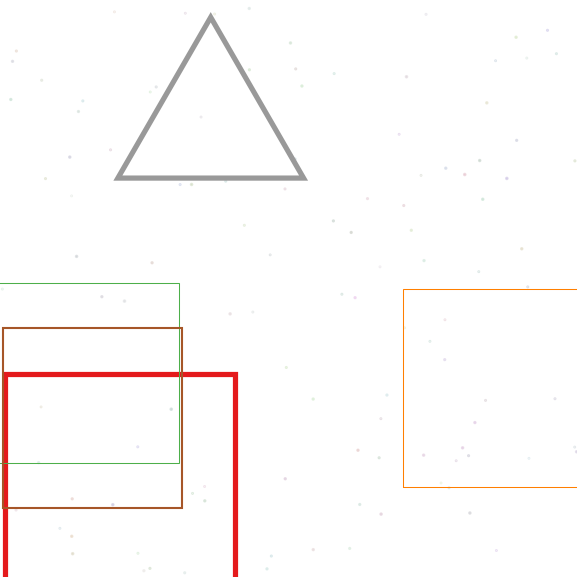[{"shape": "square", "thickness": 2.5, "radius": 1.0, "center": [0.208, 0.152]}, {"shape": "square", "thickness": 0.5, "radius": 0.78, "center": [0.153, 0.353]}, {"shape": "square", "thickness": 0.5, "radius": 0.86, "center": [0.869, 0.327]}, {"shape": "square", "thickness": 1, "radius": 0.78, "center": [0.16, 0.276]}, {"shape": "triangle", "thickness": 2.5, "radius": 0.93, "center": [0.365, 0.784]}]